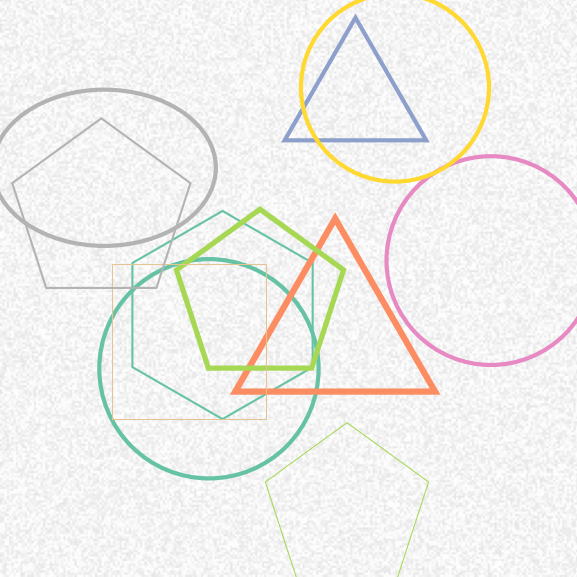[{"shape": "circle", "thickness": 2, "radius": 0.95, "center": [0.362, 0.361]}, {"shape": "hexagon", "thickness": 1, "radius": 0.9, "center": [0.385, 0.454]}, {"shape": "triangle", "thickness": 3, "radius": 1.0, "center": [0.58, 0.421]}, {"shape": "triangle", "thickness": 2, "radius": 0.71, "center": [0.615, 0.827]}, {"shape": "circle", "thickness": 2, "radius": 0.9, "center": [0.85, 0.548]}, {"shape": "pentagon", "thickness": 0.5, "radius": 0.74, "center": [0.601, 0.119]}, {"shape": "pentagon", "thickness": 2.5, "radius": 0.76, "center": [0.45, 0.485]}, {"shape": "circle", "thickness": 2, "radius": 0.81, "center": [0.684, 0.847]}, {"shape": "square", "thickness": 0.5, "radius": 0.67, "center": [0.327, 0.408]}, {"shape": "oval", "thickness": 2, "radius": 0.97, "center": [0.181, 0.709]}, {"shape": "pentagon", "thickness": 1, "radius": 0.81, "center": [0.175, 0.632]}]